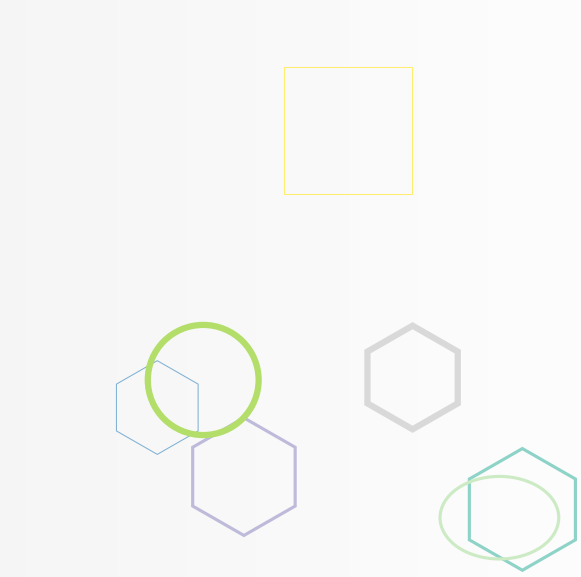[{"shape": "hexagon", "thickness": 1.5, "radius": 0.53, "center": [0.899, 0.117]}, {"shape": "hexagon", "thickness": 1.5, "radius": 0.51, "center": [0.42, 0.174]}, {"shape": "hexagon", "thickness": 0.5, "radius": 0.41, "center": [0.271, 0.293]}, {"shape": "circle", "thickness": 3, "radius": 0.48, "center": [0.35, 0.341]}, {"shape": "hexagon", "thickness": 3, "radius": 0.45, "center": [0.71, 0.345]}, {"shape": "oval", "thickness": 1.5, "radius": 0.51, "center": [0.859, 0.103]}, {"shape": "square", "thickness": 0.5, "radius": 0.55, "center": [0.599, 0.772]}]